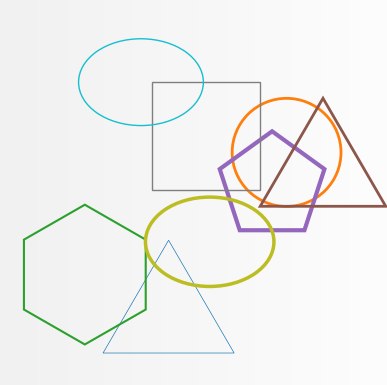[{"shape": "triangle", "thickness": 0.5, "radius": 0.98, "center": [0.435, 0.181]}, {"shape": "circle", "thickness": 2, "radius": 0.7, "center": [0.74, 0.604]}, {"shape": "hexagon", "thickness": 1.5, "radius": 0.91, "center": [0.219, 0.287]}, {"shape": "pentagon", "thickness": 3, "radius": 0.71, "center": [0.702, 0.517]}, {"shape": "triangle", "thickness": 2, "radius": 0.94, "center": [0.834, 0.558]}, {"shape": "square", "thickness": 1, "radius": 0.7, "center": [0.531, 0.647]}, {"shape": "oval", "thickness": 2.5, "radius": 0.83, "center": [0.541, 0.372]}, {"shape": "oval", "thickness": 1, "radius": 0.81, "center": [0.364, 0.787]}]